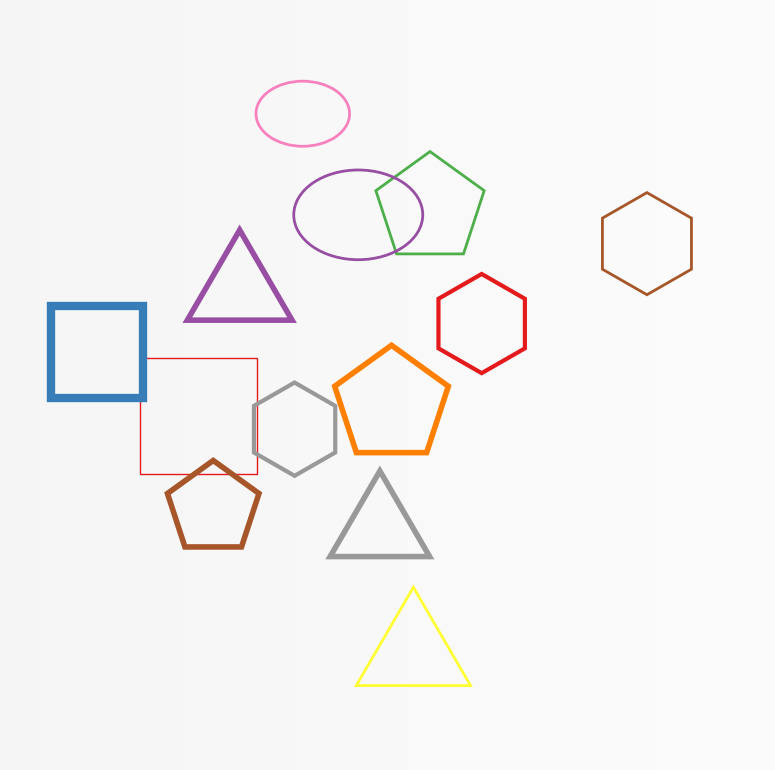[{"shape": "square", "thickness": 0.5, "radius": 0.38, "center": [0.256, 0.459]}, {"shape": "hexagon", "thickness": 1.5, "radius": 0.32, "center": [0.622, 0.58]}, {"shape": "square", "thickness": 3, "radius": 0.3, "center": [0.125, 0.543]}, {"shape": "pentagon", "thickness": 1, "radius": 0.37, "center": [0.555, 0.73]}, {"shape": "triangle", "thickness": 2, "radius": 0.39, "center": [0.309, 0.623]}, {"shape": "oval", "thickness": 1, "radius": 0.42, "center": [0.462, 0.721]}, {"shape": "pentagon", "thickness": 2, "radius": 0.39, "center": [0.505, 0.475]}, {"shape": "triangle", "thickness": 1, "radius": 0.43, "center": [0.533, 0.152]}, {"shape": "pentagon", "thickness": 2, "radius": 0.31, "center": [0.275, 0.34]}, {"shape": "hexagon", "thickness": 1, "radius": 0.33, "center": [0.835, 0.684]}, {"shape": "oval", "thickness": 1, "radius": 0.3, "center": [0.391, 0.852]}, {"shape": "hexagon", "thickness": 1.5, "radius": 0.3, "center": [0.38, 0.443]}, {"shape": "triangle", "thickness": 2, "radius": 0.37, "center": [0.49, 0.314]}]